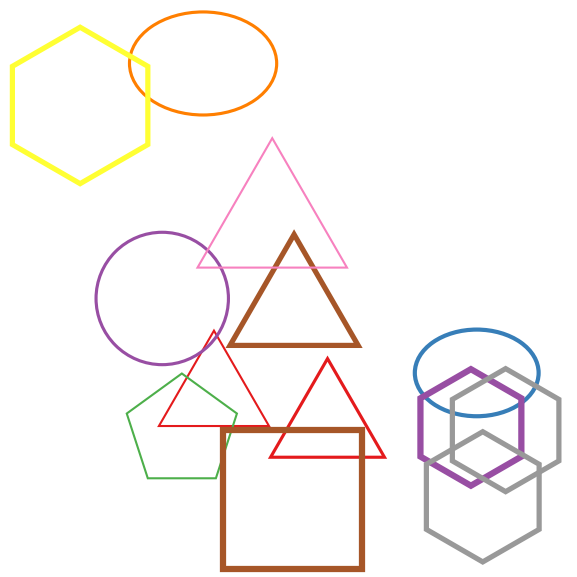[{"shape": "triangle", "thickness": 1.5, "radius": 0.57, "center": [0.567, 0.264]}, {"shape": "triangle", "thickness": 1, "radius": 0.55, "center": [0.371, 0.316]}, {"shape": "oval", "thickness": 2, "radius": 0.54, "center": [0.825, 0.353]}, {"shape": "pentagon", "thickness": 1, "radius": 0.5, "center": [0.315, 0.252]}, {"shape": "circle", "thickness": 1.5, "radius": 0.57, "center": [0.281, 0.482]}, {"shape": "hexagon", "thickness": 3, "radius": 0.5, "center": [0.815, 0.259]}, {"shape": "oval", "thickness": 1.5, "radius": 0.64, "center": [0.352, 0.889]}, {"shape": "hexagon", "thickness": 2.5, "radius": 0.68, "center": [0.139, 0.817]}, {"shape": "square", "thickness": 3, "radius": 0.6, "center": [0.507, 0.135]}, {"shape": "triangle", "thickness": 2.5, "radius": 0.64, "center": [0.509, 0.465]}, {"shape": "triangle", "thickness": 1, "radius": 0.75, "center": [0.471, 0.61]}, {"shape": "hexagon", "thickness": 2.5, "radius": 0.56, "center": [0.836, 0.139]}, {"shape": "hexagon", "thickness": 2.5, "radius": 0.53, "center": [0.876, 0.254]}]